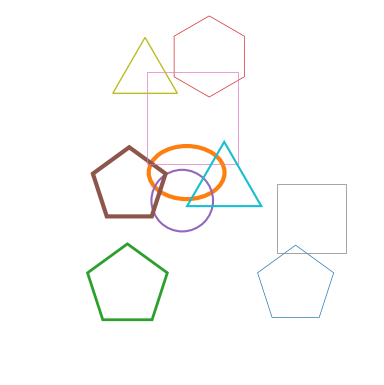[{"shape": "pentagon", "thickness": 0.5, "radius": 0.52, "center": [0.768, 0.259]}, {"shape": "oval", "thickness": 3, "radius": 0.49, "center": [0.485, 0.552]}, {"shape": "pentagon", "thickness": 2, "radius": 0.54, "center": [0.331, 0.258]}, {"shape": "hexagon", "thickness": 0.5, "radius": 0.53, "center": [0.543, 0.853]}, {"shape": "circle", "thickness": 1.5, "radius": 0.4, "center": [0.473, 0.479]}, {"shape": "pentagon", "thickness": 3, "radius": 0.5, "center": [0.336, 0.518]}, {"shape": "square", "thickness": 0.5, "radius": 0.59, "center": [0.499, 0.693]}, {"shape": "square", "thickness": 0.5, "radius": 0.45, "center": [0.81, 0.433]}, {"shape": "triangle", "thickness": 1, "radius": 0.48, "center": [0.377, 0.806]}, {"shape": "triangle", "thickness": 1.5, "radius": 0.56, "center": [0.582, 0.52]}]